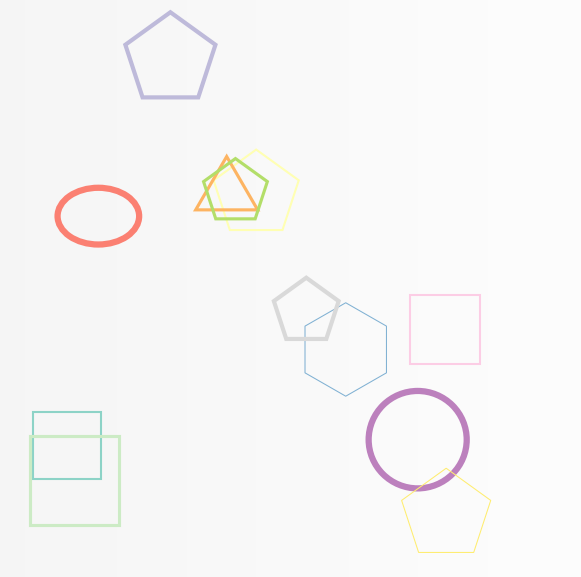[{"shape": "square", "thickness": 1, "radius": 0.29, "center": [0.115, 0.228]}, {"shape": "pentagon", "thickness": 1, "radius": 0.39, "center": [0.441, 0.663]}, {"shape": "pentagon", "thickness": 2, "radius": 0.41, "center": [0.293, 0.896]}, {"shape": "oval", "thickness": 3, "radius": 0.35, "center": [0.169, 0.625]}, {"shape": "hexagon", "thickness": 0.5, "radius": 0.4, "center": [0.595, 0.394]}, {"shape": "triangle", "thickness": 1.5, "radius": 0.31, "center": [0.39, 0.667]}, {"shape": "pentagon", "thickness": 1.5, "radius": 0.29, "center": [0.405, 0.667]}, {"shape": "square", "thickness": 1, "radius": 0.3, "center": [0.765, 0.429]}, {"shape": "pentagon", "thickness": 2, "radius": 0.29, "center": [0.527, 0.46]}, {"shape": "circle", "thickness": 3, "radius": 0.42, "center": [0.719, 0.238]}, {"shape": "square", "thickness": 1.5, "radius": 0.38, "center": [0.128, 0.167]}, {"shape": "pentagon", "thickness": 0.5, "radius": 0.4, "center": [0.768, 0.108]}]